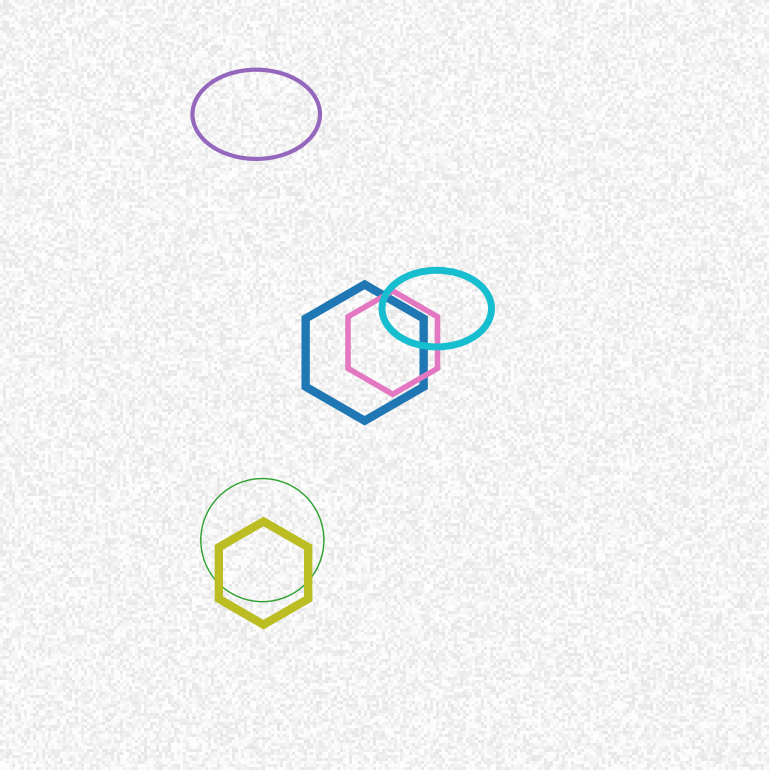[{"shape": "hexagon", "thickness": 3, "radius": 0.44, "center": [0.474, 0.542]}, {"shape": "circle", "thickness": 0.5, "radius": 0.4, "center": [0.341, 0.299]}, {"shape": "oval", "thickness": 1.5, "radius": 0.41, "center": [0.333, 0.852]}, {"shape": "hexagon", "thickness": 2, "radius": 0.34, "center": [0.51, 0.555]}, {"shape": "hexagon", "thickness": 3, "radius": 0.34, "center": [0.342, 0.256]}, {"shape": "oval", "thickness": 2.5, "radius": 0.36, "center": [0.567, 0.599]}]